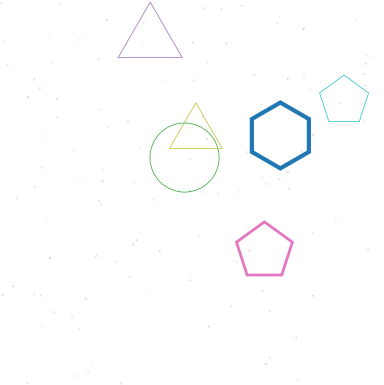[{"shape": "hexagon", "thickness": 3, "radius": 0.43, "center": [0.728, 0.648]}, {"shape": "circle", "thickness": 0.5, "radius": 0.45, "center": [0.479, 0.591]}, {"shape": "triangle", "thickness": 0.5, "radius": 0.48, "center": [0.39, 0.899]}, {"shape": "pentagon", "thickness": 2, "radius": 0.38, "center": [0.687, 0.347]}, {"shape": "triangle", "thickness": 0.5, "radius": 0.4, "center": [0.509, 0.654]}, {"shape": "pentagon", "thickness": 0.5, "radius": 0.33, "center": [0.894, 0.738]}]